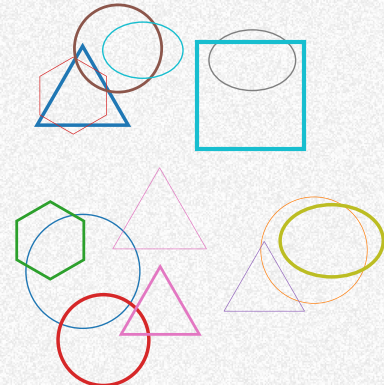[{"shape": "circle", "thickness": 1, "radius": 0.74, "center": [0.215, 0.295]}, {"shape": "triangle", "thickness": 2.5, "radius": 0.68, "center": [0.215, 0.743]}, {"shape": "circle", "thickness": 0.5, "radius": 0.69, "center": [0.816, 0.35]}, {"shape": "hexagon", "thickness": 2, "radius": 0.5, "center": [0.131, 0.376]}, {"shape": "circle", "thickness": 2.5, "radius": 0.59, "center": [0.269, 0.117]}, {"shape": "hexagon", "thickness": 0.5, "radius": 0.5, "center": [0.19, 0.752]}, {"shape": "triangle", "thickness": 0.5, "radius": 0.6, "center": [0.686, 0.252]}, {"shape": "circle", "thickness": 2, "radius": 0.57, "center": [0.307, 0.874]}, {"shape": "triangle", "thickness": 0.5, "radius": 0.7, "center": [0.415, 0.424]}, {"shape": "triangle", "thickness": 2, "radius": 0.59, "center": [0.416, 0.19]}, {"shape": "oval", "thickness": 1, "radius": 0.56, "center": [0.655, 0.844]}, {"shape": "oval", "thickness": 2.5, "radius": 0.67, "center": [0.862, 0.375]}, {"shape": "square", "thickness": 3, "radius": 0.69, "center": [0.65, 0.753]}, {"shape": "oval", "thickness": 1, "radius": 0.52, "center": [0.371, 0.87]}]